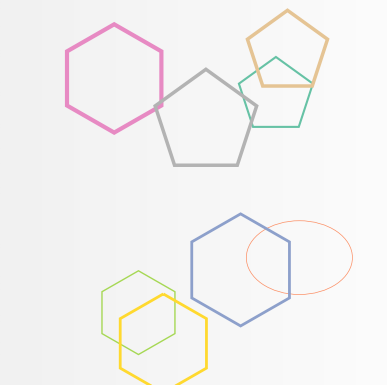[{"shape": "pentagon", "thickness": 1.5, "radius": 0.5, "center": [0.712, 0.752]}, {"shape": "oval", "thickness": 0.5, "radius": 0.68, "center": [0.773, 0.331]}, {"shape": "hexagon", "thickness": 2, "radius": 0.73, "center": [0.621, 0.299]}, {"shape": "hexagon", "thickness": 3, "radius": 0.7, "center": [0.295, 0.796]}, {"shape": "hexagon", "thickness": 1, "radius": 0.54, "center": [0.357, 0.188]}, {"shape": "hexagon", "thickness": 2, "radius": 0.64, "center": [0.421, 0.108]}, {"shape": "pentagon", "thickness": 2.5, "radius": 0.54, "center": [0.742, 0.864]}, {"shape": "pentagon", "thickness": 2.5, "radius": 0.69, "center": [0.531, 0.682]}]